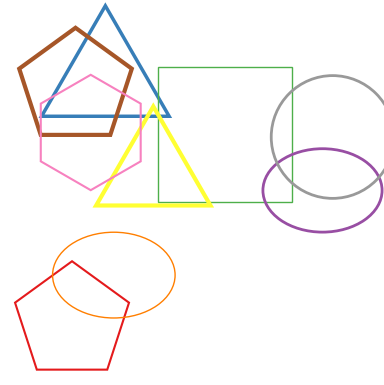[{"shape": "pentagon", "thickness": 1.5, "radius": 0.78, "center": [0.187, 0.166]}, {"shape": "triangle", "thickness": 2.5, "radius": 0.96, "center": [0.274, 0.794]}, {"shape": "square", "thickness": 1, "radius": 0.87, "center": [0.585, 0.651]}, {"shape": "oval", "thickness": 2, "radius": 0.77, "center": [0.838, 0.505]}, {"shape": "oval", "thickness": 1, "radius": 0.8, "center": [0.296, 0.285]}, {"shape": "triangle", "thickness": 3, "radius": 0.86, "center": [0.398, 0.552]}, {"shape": "pentagon", "thickness": 3, "radius": 0.77, "center": [0.196, 0.774]}, {"shape": "hexagon", "thickness": 1.5, "radius": 0.75, "center": [0.236, 0.656]}, {"shape": "circle", "thickness": 2, "radius": 0.8, "center": [0.864, 0.644]}]